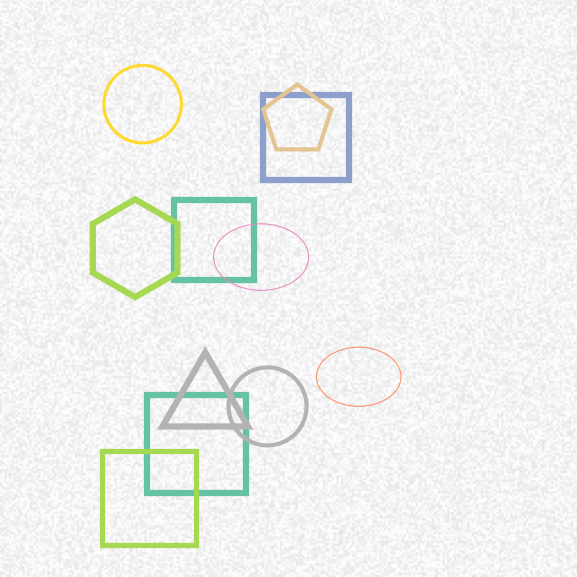[{"shape": "square", "thickness": 3, "radius": 0.43, "center": [0.34, 0.23]}, {"shape": "square", "thickness": 3, "radius": 0.35, "center": [0.37, 0.583]}, {"shape": "oval", "thickness": 0.5, "radius": 0.37, "center": [0.621, 0.347]}, {"shape": "square", "thickness": 3, "radius": 0.37, "center": [0.53, 0.761]}, {"shape": "oval", "thickness": 0.5, "radius": 0.41, "center": [0.452, 0.554]}, {"shape": "square", "thickness": 2.5, "radius": 0.41, "center": [0.258, 0.137]}, {"shape": "hexagon", "thickness": 3, "radius": 0.42, "center": [0.234, 0.569]}, {"shape": "circle", "thickness": 1.5, "radius": 0.34, "center": [0.247, 0.819]}, {"shape": "pentagon", "thickness": 2, "radius": 0.31, "center": [0.515, 0.791]}, {"shape": "circle", "thickness": 2, "radius": 0.34, "center": [0.463, 0.295]}, {"shape": "triangle", "thickness": 3, "radius": 0.43, "center": [0.355, 0.303]}]